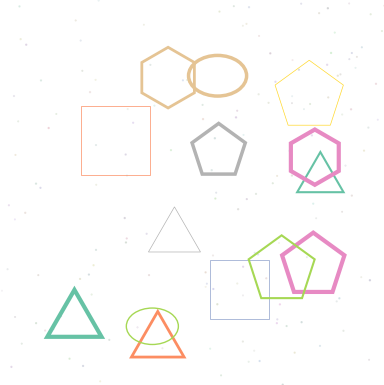[{"shape": "triangle", "thickness": 3, "radius": 0.41, "center": [0.193, 0.166]}, {"shape": "triangle", "thickness": 1.5, "radius": 0.35, "center": [0.832, 0.536]}, {"shape": "square", "thickness": 0.5, "radius": 0.45, "center": [0.3, 0.634]}, {"shape": "triangle", "thickness": 2, "radius": 0.39, "center": [0.41, 0.112]}, {"shape": "square", "thickness": 0.5, "radius": 0.39, "center": [0.622, 0.248]}, {"shape": "pentagon", "thickness": 3, "radius": 0.43, "center": [0.814, 0.311]}, {"shape": "hexagon", "thickness": 3, "radius": 0.36, "center": [0.818, 0.592]}, {"shape": "oval", "thickness": 1, "radius": 0.34, "center": [0.396, 0.153]}, {"shape": "pentagon", "thickness": 1.5, "radius": 0.45, "center": [0.732, 0.299]}, {"shape": "pentagon", "thickness": 0.5, "radius": 0.47, "center": [0.803, 0.75]}, {"shape": "oval", "thickness": 2.5, "radius": 0.38, "center": [0.565, 0.803]}, {"shape": "hexagon", "thickness": 2, "radius": 0.39, "center": [0.437, 0.798]}, {"shape": "triangle", "thickness": 0.5, "radius": 0.39, "center": [0.453, 0.385]}, {"shape": "pentagon", "thickness": 2.5, "radius": 0.36, "center": [0.568, 0.607]}]